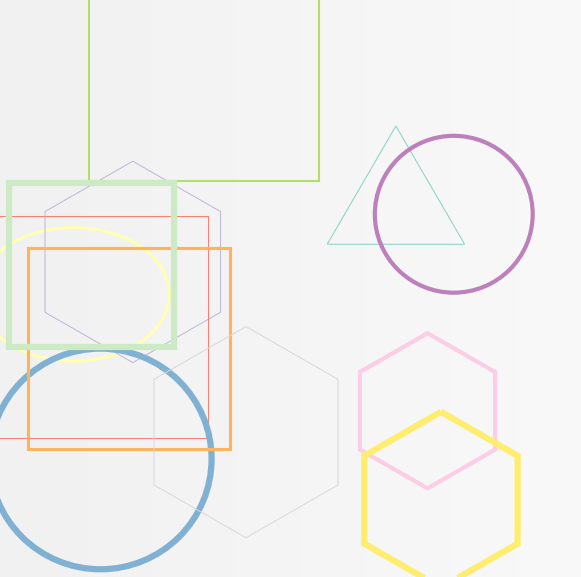[{"shape": "triangle", "thickness": 0.5, "radius": 0.68, "center": [0.681, 0.644]}, {"shape": "oval", "thickness": 1.5, "radius": 0.83, "center": [0.126, 0.489]}, {"shape": "hexagon", "thickness": 0.5, "radius": 0.87, "center": [0.228, 0.546]}, {"shape": "square", "thickness": 0.5, "radius": 0.96, "center": [0.165, 0.433]}, {"shape": "circle", "thickness": 3, "radius": 0.96, "center": [0.173, 0.204]}, {"shape": "square", "thickness": 1.5, "radius": 0.87, "center": [0.222, 0.396]}, {"shape": "square", "thickness": 1, "radius": 0.99, "center": [0.351, 0.883]}, {"shape": "hexagon", "thickness": 2, "radius": 0.67, "center": [0.736, 0.288]}, {"shape": "hexagon", "thickness": 0.5, "radius": 0.91, "center": [0.423, 0.251]}, {"shape": "circle", "thickness": 2, "radius": 0.68, "center": [0.781, 0.628]}, {"shape": "square", "thickness": 3, "radius": 0.71, "center": [0.158, 0.541]}, {"shape": "hexagon", "thickness": 3, "radius": 0.76, "center": [0.759, 0.134]}]